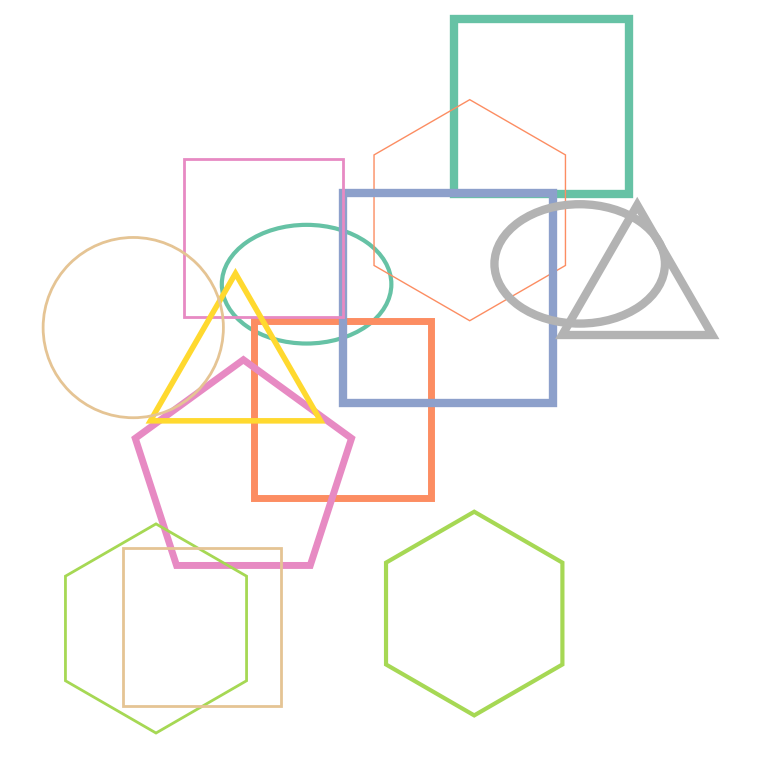[{"shape": "oval", "thickness": 1.5, "radius": 0.55, "center": [0.398, 0.631]}, {"shape": "square", "thickness": 3, "radius": 0.57, "center": [0.704, 0.862]}, {"shape": "hexagon", "thickness": 0.5, "radius": 0.72, "center": [0.61, 0.727]}, {"shape": "square", "thickness": 2.5, "radius": 0.57, "center": [0.444, 0.468]}, {"shape": "square", "thickness": 3, "radius": 0.68, "center": [0.582, 0.613]}, {"shape": "pentagon", "thickness": 2.5, "radius": 0.74, "center": [0.316, 0.385]}, {"shape": "square", "thickness": 1, "radius": 0.51, "center": [0.342, 0.691]}, {"shape": "hexagon", "thickness": 1.5, "radius": 0.66, "center": [0.616, 0.203]}, {"shape": "hexagon", "thickness": 1, "radius": 0.68, "center": [0.203, 0.184]}, {"shape": "triangle", "thickness": 2, "radius": 0.64, "center": [0.306, 0.517]}, {"shape": "square", "thickness": 1, "radius": 0.51, "center": [0.263, 0.186]}, {"shape": "circle", "thickness": 1, "radius": 0.59, "center": [0.173, 0.575]}, {"shape": "oval", "thickness": 3, "radius": 0.55, "center": [0.753, 0.657]}, {"shape": "triangle", "thickness": 3, "radius": 0.56, "center": [0.828, 0.621]}]